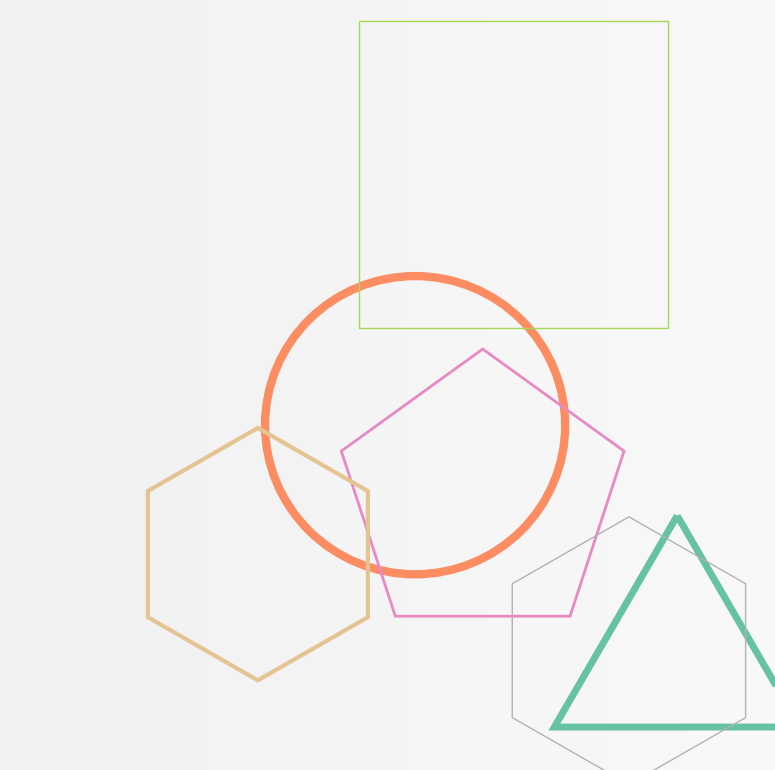[{"shape": "triangle", "thickness": 2.5, "radius": 0.91, "center": [0.874, 0.147]}, {"shape": "circle", "thickness": 3, "radius": 0.97, "center": [0.536, 0.448]}, {"shape": "pentagon", "thickness": 1, "radius": 0.96, "center": [0.623, 0.355]}, {"shape": "square", "thickness": 0.5, "radius": 1.0, "center": [0.662, 0.774]}, {"shape": "hexagon", "thickness": 1.5, "radius": 0.82, "center": [0.333, 0.28]}, {"shape": "hexagon", "thickness": 0.5, "radius": 0.87, "center": [0.812, 0.155]}]